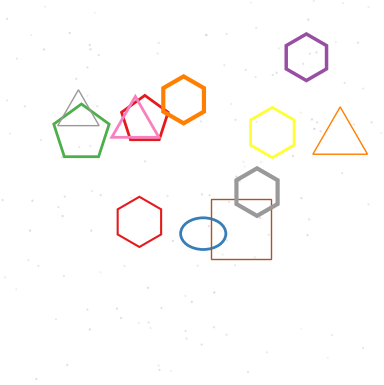[{"shape": "pentagon", "thickness": 2, "radius": 0.32, "center": [0.376, 0.689]}, {"shape": "hexagon", "thickness": 1.5, "radius": 0.33, "center": [0.362, 0.424]}, {"shape": "oval", "thickness": 2, "radius": 0.29, "center": [0.528, 0.393]}, {"shape": "pentagon", "thickness": 2, "radius": 0.38, "center": [0.212, 0.654]}, {"shape": "hexagon", "thickness": 2.5, "radius": 0.3, "center": [0.796, 0.851]}, {"shape": "triangle", "thickness": 1, "radius": 0.41, "center": [0.884, 0.64]}, {"shape": "hexagon", "thickness": 3, "radius": 0.3, "center": [0.477, 0.741]}, {"shape": "hexagon", "thickness": 2, "radius": 0.33, "center": [0.707, 0.656]}, {"shape": "square", "thickness": 1, "radius": 0.39, "center": [0.626, 0.406]}, {"shape": "triangle", "thickness": 2, "radius": 0.35, "center": [0.352, 0.679]}, {"shape": "hexagon", "thickness": 3, "radius": 0.31, "center": [0.668, 0.501]}, {"shape": "triangle", "thickness": 1, "radius": 0.31, "center": [0.204, 0.705]}]